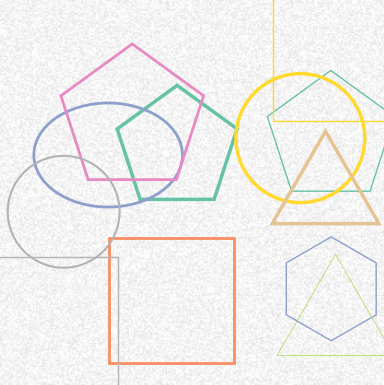[{"shape": "pentagon", "thickness": 2.5, "radius": 0.82, "center": [0.46, 0.615]}, {"shape": "pentagon", "thickness": 1, "radius": 0.87, "center": [0.859, 0.644]}, {"shape": "square", "thickness": 2, "radius": 0.81, "center": [0.446, 0.219]}, {"shape": "oval", "thickness": 2, "radius": 0.97, "center": [0.281, 0.597]}, {"shape": "hexagon", "thickness": 1, "radius": 0.67, "center": [0.86, 0.25]}, {"shape": "pentagon", "thickness": 2, "radius": 0.97, "center": [0.344, 0.691]}, {"shape": "triangle", "thickness": 0.5, "radius": 0.88, "center": [0.872, 0.164]}, {"shape": "circle", "thickness": 2.5, "radius": 0.84, "center": [0.78, 0.641]}, {"shape": "square", "thickness": 1, "radius": 0.87, "center": [0.882, 0.858]}, {"shape": "triangle", "thickness": 2.5, "radius": 0.8, "center": [0.846, 0.499]}, {"shape": "square", "thickness": 1, "radius": 0.95, "center": [0.117, 0.143]}, {"shape": "circle", "thickness": 1.5, "radius": 0.73, "center": [0.165, 0.45]}]